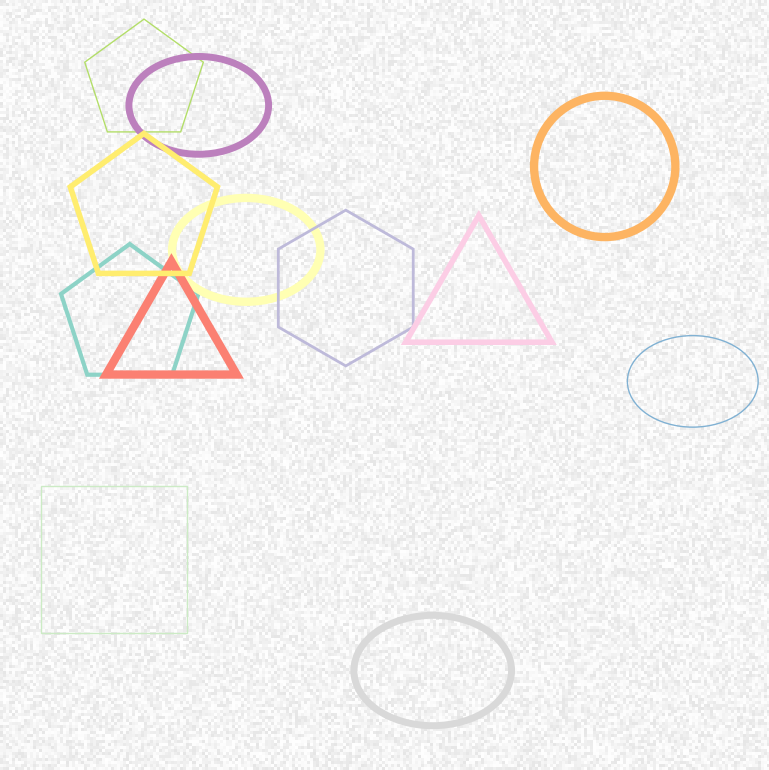[{"shape": "pentagon", "thickness": 1.5, "radius": 0.47, "center": [0.168, 0.589]}, {"shape": "oval", "thickness": 3, "radius": 0.48, "center": [0.32, 0.676]}, {"shape": "hexagon", "thickness": 1, "radius": 0.51, "center": [0.449, 0.626]}, {"shape": "triangle", "thickness": 3, "radius": 0.49, "center": [0.223, 0.563]}, {"shape": "oval", "thickness": 0.5, "radius": 0.42, "center": [0.9, 0.505]}, {"shape": "circle", "thickness": 3, "radius": 0.46, "center": [0.785, 0.784]}, {"shape": "pentagon", "thickness": 0.5, "radius": 0.4, "center": [0.187, 0.894]}, {"shape": "triangle", "thickness": 2, "radius": 0.55, "center": [0.622, 0.61]}, {"shape": "oval", "thickness": 2.5, "radius": 0.51, "center": [0.562, 0.129]}, {"shape": "oval", "thickness": 2.5, "radius": 0.45, "center": [0.258, 0.863]}, {"shape": "square", "thickness": 0.5, "radius": 0.48, "center": [0.148, 0.273]}, {"shape": "pentagon", "thickness": 2, "radius": 0.5, "center": [0.187, 0.726]}]